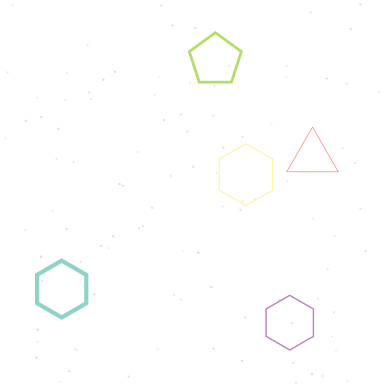[{"shape": "hexagon", "thickness": 3, "radius": 0.37, "center": [0.16, 0.249]}, {"shape": "triangle", "thickness": 0.5, "radius": 0.39, "center": [0.812, 0.592]}, {"shape": "pentagon", "thickness": 2, "radius": 0.36, "center": [0.559, 0.844]}, {"shape": "hexagon", "thickness": 1, "radius": 0.35, "center": [0.753, 0.162]}, {"shape": "hexagon", "thickness": 0.5, "radius": 0.4, "center": [0.639, 0.546]}]